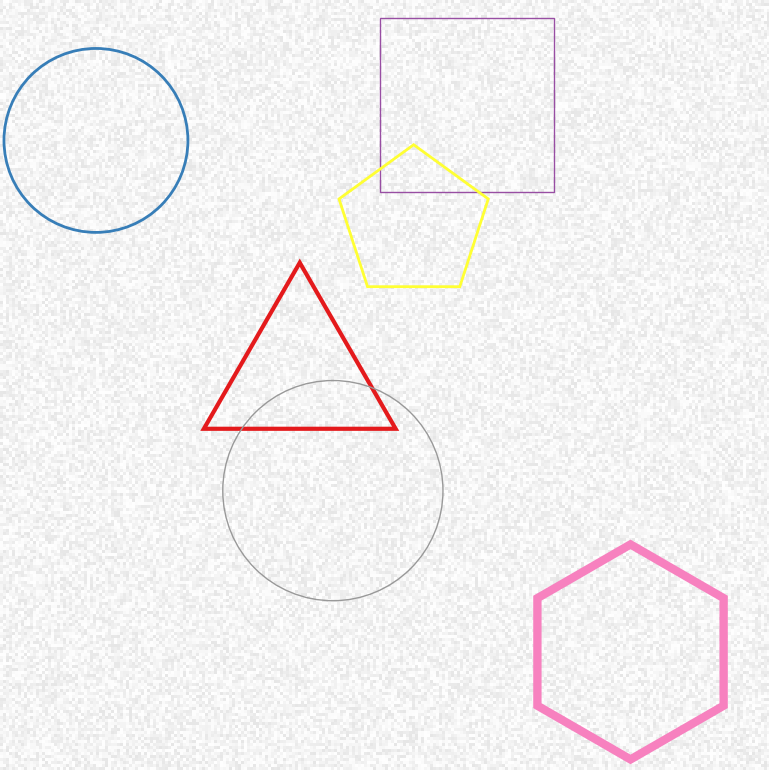[{"shape": "triangle", "thickness": 1.5, "radius": 0.72, "center": [0.389, 0.515]}, {"shape": "circle", "thickness": 1, "radius": 0.6, "center": [0.125, 0.818]}, {"shape": "square", "thickness": 0.5, "radius": 0.56, "center": [0.607, 0.863]}, {"shape": "pentagon", "thickness": 1, "radius": 0.51, "center": [0.537, 0.71]}, {"shape": "hexagon", "thickness": 3, "radius": 0.7, "center": [0.819, 0.153]}, {"shape": "circle", "thickness": 0.5, "radius": 0.71, "center": [0.432, 0.363]}]